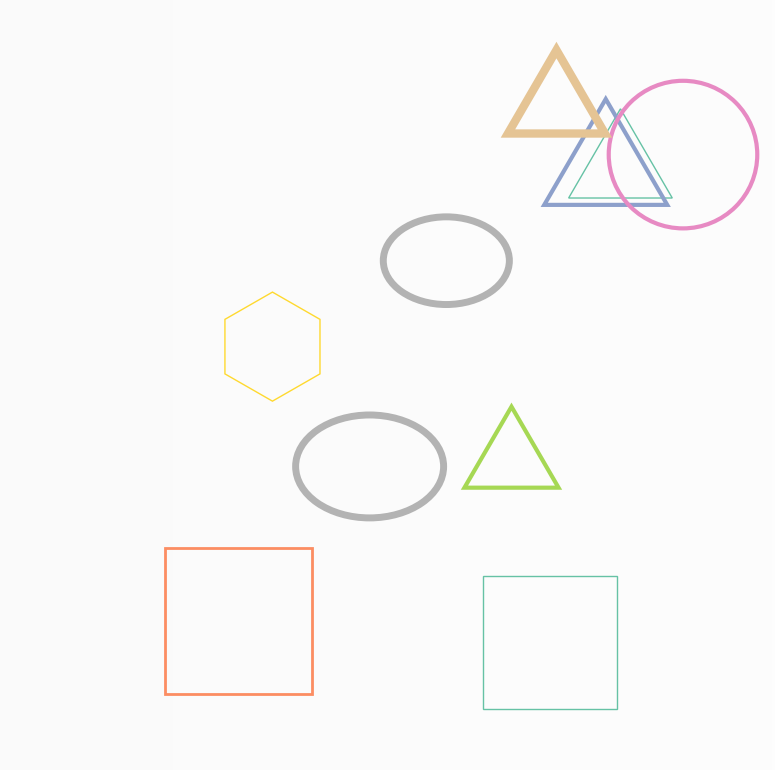[{"shape": "square", "thickness": 0.5, "radius": 0.43, "center": [0.71, 0.166]}, {"shape": "triangle", "thickness": 0.5, "radius": 0.39, "center": [0.801, 0.781]}, {"shape": "square", "thickness": 1, "radius": 0.47, "center": [0.308, 0.194]}, {"shape": "triangle", "thickness": 1.5, "radius": 0.46, "center": [0.782, 0.78]}, {"shape": "circle", "thickness": 1.5, "radius": 0.48, "center": [0.881, 0.799]}, {"shape": "triangle", "thickness": 1.5, "radius": 0.35, "center": [0.66, 0.402]}, {"shape": "hexagon", "thickness": 0.5, "radius": 0.35, "center": [0.352, 0.55]}, {"shape": "triangle", "thickness": 3, "radius": 0.36, "center": [0.718, 0.863]}, {"shape": "oval", "thickness": 2.5, "radius": 0.41, "center": [0.576, 0.661]}, {"shape": "oval", "thickness": 2.5, "radius": 0.48, "center": [0.477, 0.394]}]